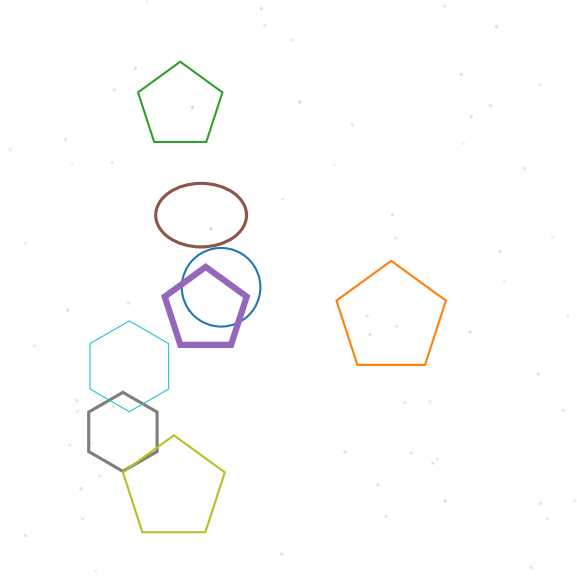[{"shape": "circle", "thickness": 1, "radius": 0.34, "center": [0.383, 0.502]}, {"shape": "pentagon", "thickness": 1, "radius": 0.5, "center": [0.677, 0.448]}, {"shape": "pentagon", "thickness": 1, "radius": 0.38, "center": [0.312, 0.815]}, {"shape": "pentagon", "thickness": 3, "radius": 0.37, "center": [0.356, 0.462]}, {"shape": "oval", "thickness": 1.5, "radius": 0.39, "center": [0.348, 0.627]}, {"shape": "hexagon", "thickness": 1.5, "radius": 0.34, "center": [0.213, 0.251]}, {"shape": "pentagon", "thickness": 1, "radius": 0.46, "center": [0.301, 0.153]}, {"shape": "hexagon", "thickness": 0.5, "radius": 0.39, "center": [0.224, 0.365]}]